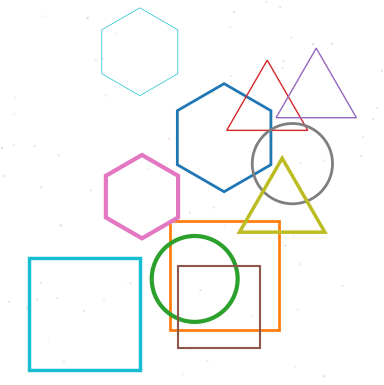[{"shape": "hexagon", "thickness": 2, "radius": 0.7, "center": [0.582, 0.642]}, {"shape": "square", "thickness": 2, "radius": 0.71, "center": [0.584, 0.285]}, {"shape": "circle", "thickness": 3, "radius": 0.56, "center": [0.506, 0.275]}, {"shape": "triangle", "thickness": 1, "radius": 0.61, "center": [0.694, 0.722]}, {"shape": "triangle", "thickness": 1, "radius": 0.6, "center": [0.821, 0.754]}, {"shape": "square", "thickness": 1.5, "radius": 0.53, "center": [0.569, 0.202]}, {"shape": "hexagon", "thickness": 3, "radius": 0.54, "center": [0.369, 0.489]}, {"shape": "circle", "thickness": 2, "radius": 0.52, "center": [0.759, 0.575]}, {"shape": "triangle", "thickness": 2.5, "radius": 0.64, "center": [0.733, 0.461]}, {"shape": "hexagon", "thickness": 0.5, "radius": 0.57, "center": [0.363, 0.866]}, {"shape": "square", "thickness": 2.5, "radius": 0.73, "center": [0.22, 0.184]}]